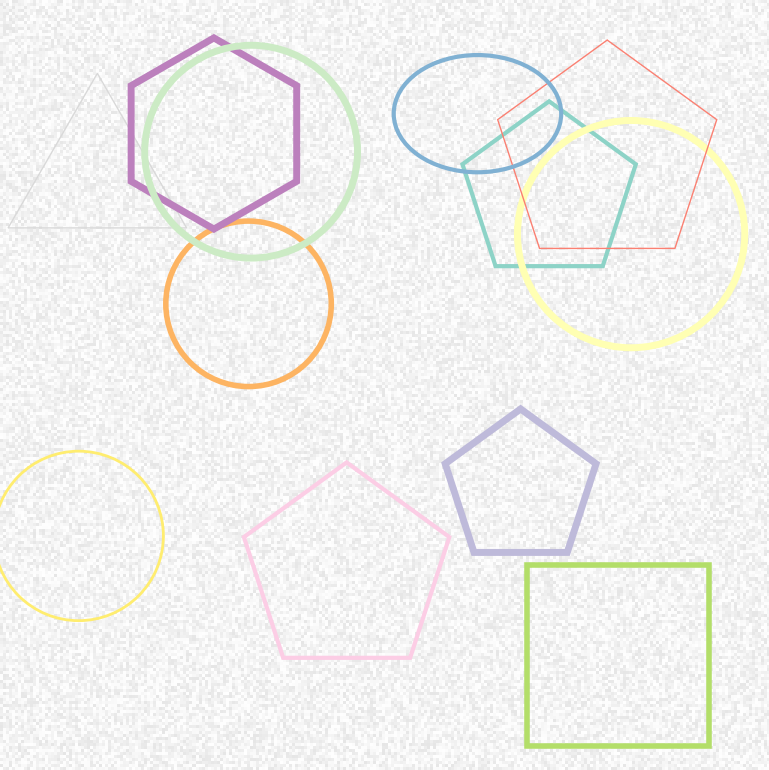[{"shape": "pentagon", "thickness": 1.5, "radius": 0.59, "center": [0.713, 0.75]}, {"shape": "circle", "thickness": 2.5, "radius": 0.74, "center": [0.82, 0.696]}, {"shape": "pentagon", "thickness": 2.5, "radius": 0.52, "center": [0.676, 0.366]}, {"shape": "pentagon", "thickness": 0.5, "radius": 0.75, "center": [0.789, 0.798]}, {"shape": "oval", "thickness": 1.5, "radius": 0.54, "center": [0.62, 0.852]}, {"shape": "circle", "thickness": 2, "radius": 0.54, "center": [0.323, 0.605]}, {"shape": "square", "thickness": 2, "radius": 0.59, "center": [0.802, 0.149]}, {"shape": "pentagon", "thickness": 1.5, "radius": 0.7, "center": [0.45, 0.259]}, {"shape": "triangle", "thickness": 0.5, "radius": 0.67, "center": [0.126, 0.771]}, {"shape": "hexagon", "thickness": 2.5, "radius": 0.62, "center": [0.278, 0.827]}, {"shape": "circle", "thickness": 2.5, "radius": 0.69, "center": [0.326, 0.803]}, {"shape": "circle", "thickness": 1, "radius": 0.55, "center": [0.102, 0.304]}]